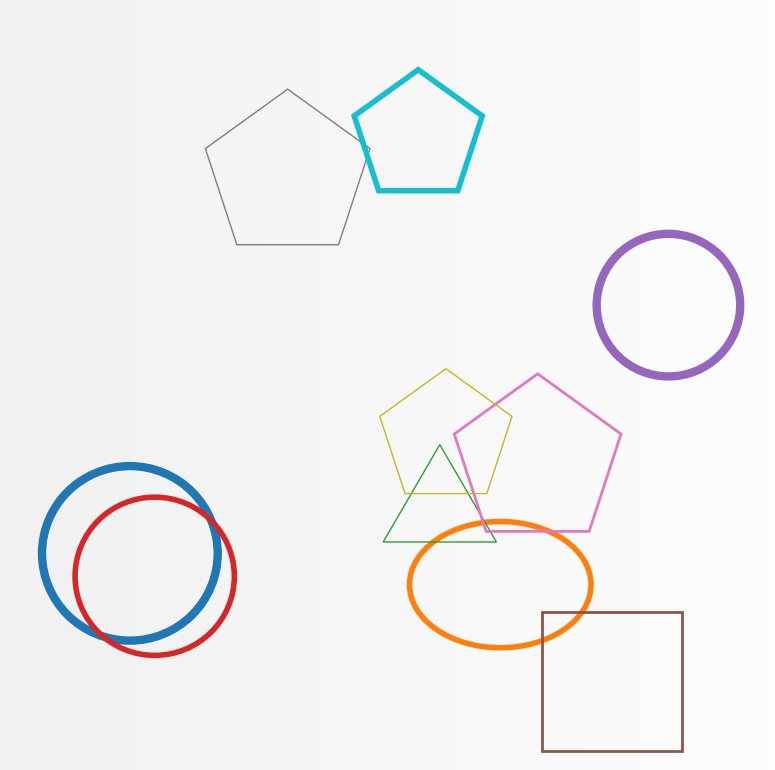[{"shape": "circle", "thickness": 3, "radius": 0.57, "center": [0.168, 0.281]}, {"shape": "oval", "thickness": 2, "radius": 0.59, "center": [0.646, 0.241]}, {"shape": "triangle", "thickness": 0.5, "radius": 0.42, "center": [0.567, 0.338]}, {"shape": "circle", "thickness": 2, "radius": 0.51, "center": [0.2, 0.252]}, {"shape": "circle", "thickness": 3, "radius": 0.46, "center": [0.862, 0.604]}, {"shape": "square", "thickness": 1, "radius": 0.45, "center": [0.79, 0.115]}, {"shape": "pentagon", "thickness": 1, "radius": 0.57, "center": [0.694, 0.401]}, {"shape": "pentagon", "thickness": 0.5, "radius": 0.56, "center": [0.371, 0.773]}, {"shape": "pentagon", "thickness": 0.5, "radius": 0.45, "center": [0.575, 0.431]}, {"shape": "pentagon", "thickness": 2, "radius": 0.43, "center": [0.54, 0.823]}]